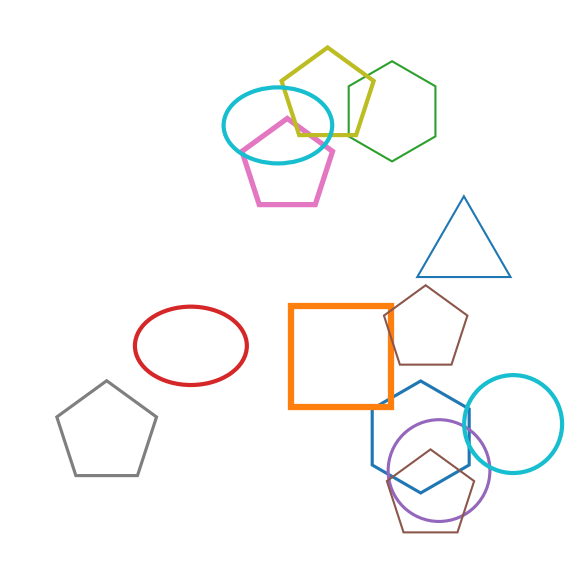[{"shape": "hexagon", "thickness": 1.5, "radius": 0.48, "center": [0.728, 0.242]}, {"shape": "triangle", "thickness": 1, "radius": 0.47, "center": [0.803, 0.566]}, {"shape": "square", "thickness": 3, "radius": 0.44, "center": [0.591, 0.382]}, {"shape": "hexagon", "thickness": 1, "radius": 0.43, "center": [0.679, 0.806]}, {"shape": "oval", "thickness": 2, "radius": 0.48, "center": [0.331, 0.4]}, {"shape": "circle", "thickness": 1.5, "radius": 0.44, "center": [0.76, 0.184]}, {"shape": "pentagon", "thickness": 1, "radius": 0.38, "center": [0.737, 0.429]}, {"shape": "pentagon", "thickness": 1, "radius": 0.4, "center": [0.745, 0.142]}, {"shape": "pentagon", "thickness": 2.5, "radius": 0.41, "center": [0.497, 0.712]}, {"shape": "pentagon", "thickness": 1.5, "radius": 0.45, "center": [0.185, 0.249]}, {"shape": "pentagon", "thickness": 2, "radius": 0.42, "center": [0.567, 0.833]}, {"shape": "oval", "thickness": 2, "radius": 0.47, "center": [0.481, 0.782]}, {"shape": "circle", "thickness": 2, "radius": 0.42, "center": [0.889, 0.265]}]